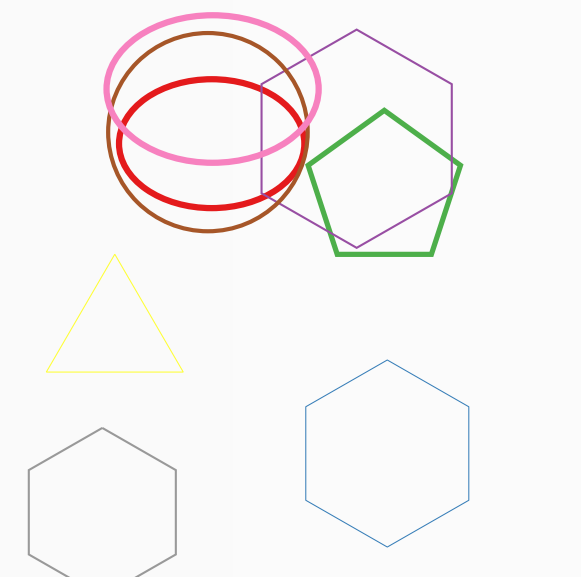[{"shape": "oval", "thickness": 3, "radius": 0.8, "center": [0.364, 0.75]}, {"shape": "hexagon", "thickness": 0.5, "radius": 0.81, "center": [0.666, 0.214]}, {"shape": "pentagon", "thickness": 2.5, "radius": 0.69, "center": [0.661, 0.67]}, {"shape": "hexagon", "thickness": 1, "radius": 0.94, "center": [0.614, 0.759]}, {"shape": "triangle", "thickness": 0.5, "radius": 0.68, "center": [0.197, 0.423]}, {"shape": "circle", "thickness": 2, "radius": 0.86, "center": [0.358, 0.77]}, {"shape": "oval", "thickness": 3, "radius": 0.91, "center": [0.366, 0.845]}, {"shape": "hexagon", "thickness": 1, "radius": 0.73, "center": [0.176, 0.112]}]